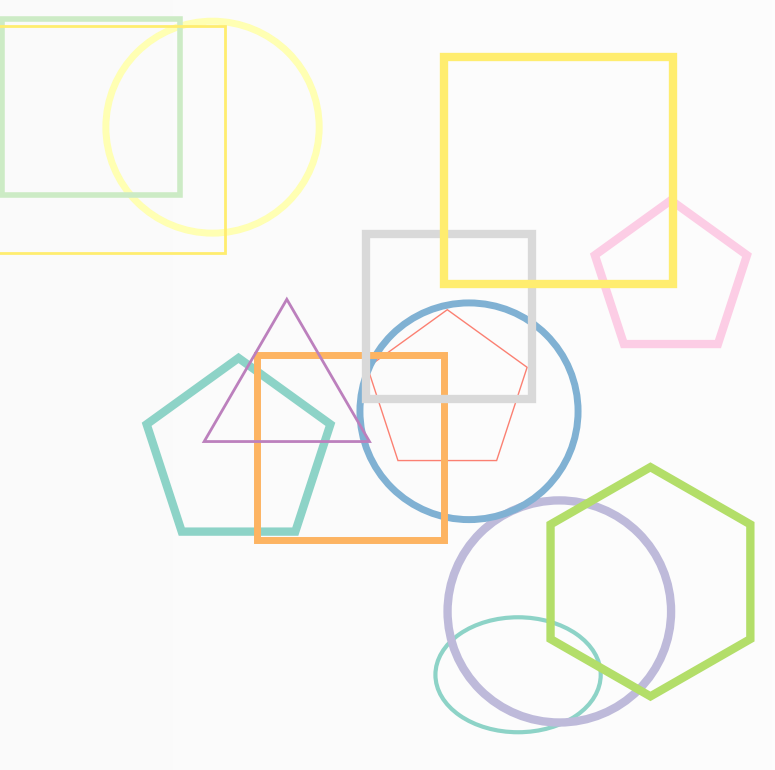[{"shape": "pentagon", "thickness": 3, "radius": 0.62, "center": [0.308, 0.41]}, {"shape": "oval", "thickness": 1.5, "radius": 0.53, "center": [0.668, 0.124]}, {"shape": "circle", "thickness": 2.5, "radius": 0.69, "center": [0.274, 0.835]}, {"shape": "circle", "thickness": 3, "radius": 0.72, "center": [0.722, 0.206]}, {"shape": "pentagon", "thickness": 0.5, "radius": 0.54, "center": [0.577, 0.489]}, {"shape": "circle", "thickness": 2.5, "radius": 0.7, "center": [0.605, 0.466]}, {"shape": "square", "thickness": 2.5, "radius": 0.6, "center": [0.452, 0.419]}, {"shape": "hexagon", "thickness": 3, "radius": 0.74, "center": [0.839, 0.245]}, {"shape": "pentagon", "thickness": 3, "radius": 0.52, "center": [0.866, 0.637]}, {"shape": "square", "thickness": 3, "radius": 0.54, "center": [0.579, 0.589]}, {"shape": "triangle", "thickness": 1, "radius": 0.62, "center": [0.37, 0.488]}, {"shape": "square", "thickness": 2, "radius": 0.57, "center": [0.117, 0.861]}, {"shape": "square", "thickness": 1, "radius": 0.74, "center": [0.142, 0.819]}, {"shape": "square", "thickness": 3, "radius": 0.74, "center": [0.721, 0.779]}]